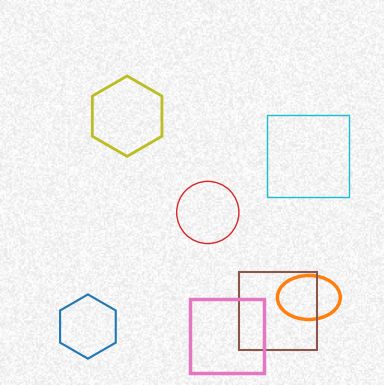[{"shape": "hexagon", "thickness": 1.5, "radius": 0.42, "center": [0.228, 0.152]}, {"shape": "oval", "thickness": 2.5, "radius": 0.41, "center": [0.802, 0.227]}, {"shape": "circle", "thickness": 1, "radius": 0.4, "center": [0.54, 0.448]}, {"shape": "square", "thickness": 1.5, "radius": 0.51, "center": [0.722, 0.192]}, {"shape": "square", "thickness": 2.5, "radius": 0.48, "center": [0.59, 0.127]}, {"shape": "hexagon", "thickness": 2, "radius": 0.52, "center": [0.33, 0.698]}, {"shape": "square", "thickness": 1, "radius": 0.53, "center": [0.801, 0.595]}]